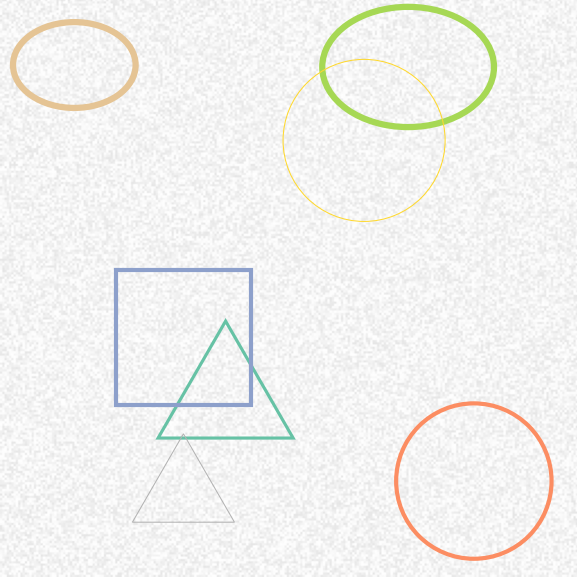[{"shape": "triangle", "thickness": 1.5, "radius": 0.68, "center": [0.391, 0.308]}, {"shape": "circle", "thickness": 2, "radius": 0.67, "center": [0.821, 0.166]}, {"shape": "square", "thickness": 2, "radius": 0.59, "center": [0.318, 0.415]}, {"shape": "oval", "thickness": 3, "radius": 0.74, "center": [0.707, 0.883]}, {"shape": "circle", "thickness": 0.5, "radius": 0.7, "center": [0.63, 0.756]}, {"shape": "oval", "thickness": 3, "radius": 0.53, "center": [0.129, 0.887]}, {"shape": "triangle", "thickness": 0.5, "radius": 0.51, "center": [0.318, 0.146]}]